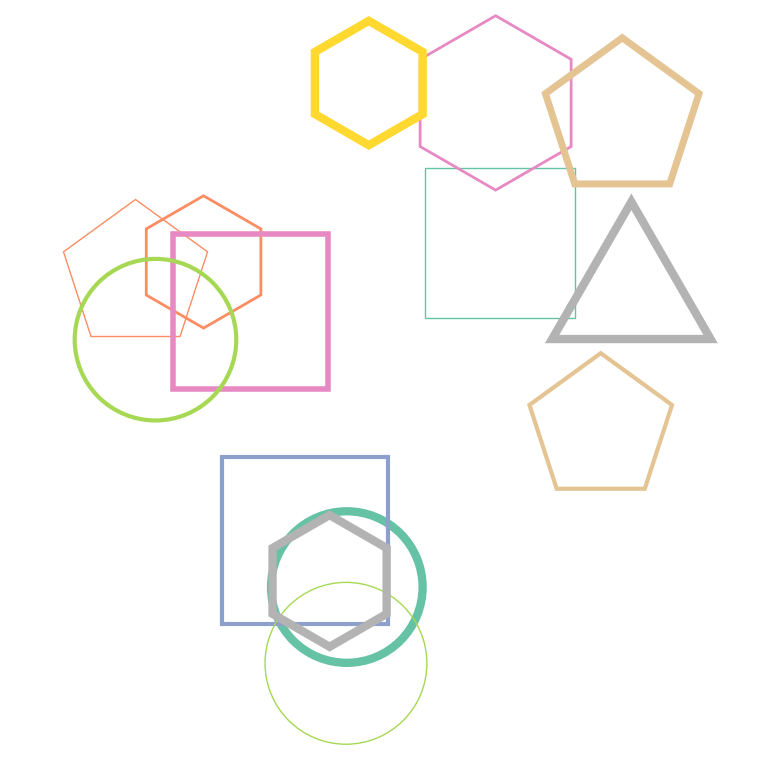[{"shape": "square", "thickness": 0.5, "radius": 0.49, "center": [0.649, 0.685]}, {"shape": "circle", "thickness": 3, "radius": 0.49, "center": [0.45, 0.238]}, {"shape": "hexagon", "thickness": 1, "radius": 0.43, "center": [0.264, 0.66]}, {"shape": "pentagon", "thickness": 0.5, "radius": 0.49, "center": [0.176, 0.643]}, {"shape": "square", "thickness": 1.5, "radius": 0.54, "center": [0.396, 0.298]}, {"shape": "square", "thickness": 2, "radius": 0.5, "center": [0.325, 0.596]}, {"shape": "hexagon", "thickness": 1, "radius": 0.57, "center": [0.644, 0.866]}, {"shape": "circle", "thickness": 0.5, "radius": 0.53, "center": [0.449, 0.139]}, {"shape": "circle", "thickness": 1.5, "radius": 0.52, "center": [0.202, 0.559]}, {"shape": "hexagon", "thickness": 3, "radius": 0.4, "center": [0.479, 0.892]}, {"shape": "pentagon", "thickness": 2.5, "radius": 0.52, "center": [0.808, 0.846]}, {"shape": "pentagon", "thickness": 1.5, "radius": 0.49, "center": [0.78, 0.444]}, {"shape": "triangle", "thickness": 3, "radius": 0.59, "center": [0.82, 0.619]}, {"shape": "hexagon", "thickness": 3, "radius": 0.43, "center": [0.428, 0.246]}]